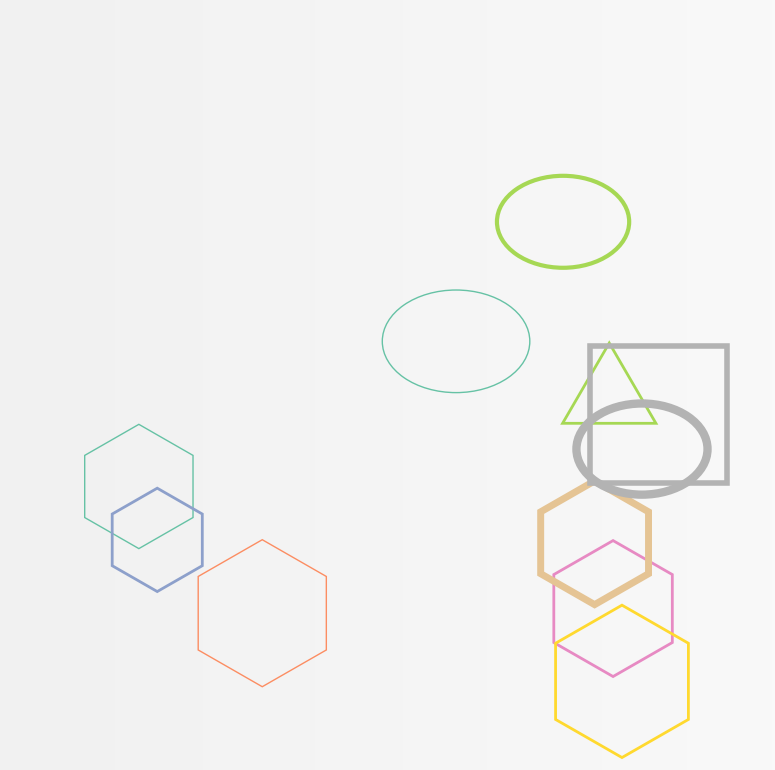[{"shape": "hexagon", "thickness": 0.5, "radius": 0.4, "center": [0.179, 0.368]}, {"shape": "oval", "thickness": 0.5, "radius": 0.48, "center": [0.588, 0.557]}, {"shape": "hexagon", "thickness": 0.5, "radius": 0.48, "center": [0.338, 0.204]}, {"shape": "hexagon", "thickness": 1, "radius": 0.34, "center": [0.203, 0.299]}, {"shape": "hexagon", "thickness": 1, "radius": 0.44, "center": [0.791, 0.21]}, {"shape": "oval", "thickness": 1.5, "radius": 0.43, "center": [0.727, 0.712]}, {"shape": "triangle", "thickness": 1, "radius": 0.35, "center": [0.786, 0.485]}, {"shape": "hexagon", "thickness": 1, "radius": 0.49, "center": [0.803, 0.115]}, {"shape": "hexagon", "thickness": 2.5, "radius": 0.4, "center": [0.767, 0.295]}, {"shape": "square", "thickness": 2, "radius": 0.44, "center": [0.85, 0.462]}, {"shape": "oval", "thickness": 3, "radius": 0.42, "center": [0.828, 0.417]}]